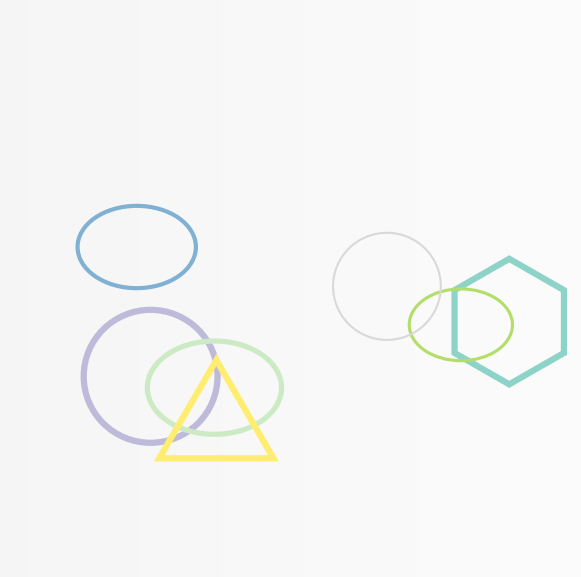[{"shape": "hexagon", "thickness": 3, "radius": 0.54, "center": [0.876, 0.442]}, {"shape": "circle", "thickness": 3, "radius": 0.58, "center": [0.259, 0.348]}, {"shape": "oval", "thickness": 2, "radius": 0.51, "center": [0.235, 0.571]}, {"shape": "oval", "thickness": 1.5, "radius": 0.44, "center": [0.793, 0.437]}, {"shape": "circle", "thickness": 1, "radius": 0.46, "center": [0.666, 0.503]}, {"shape": "oval", "thickness": 2.5, "radius": 0.58, "center": [0.369, 0.328]}, {"shape": "triangle", "thickness": 3, "radius": 0.57, "center": [0.372, 0.262]}]